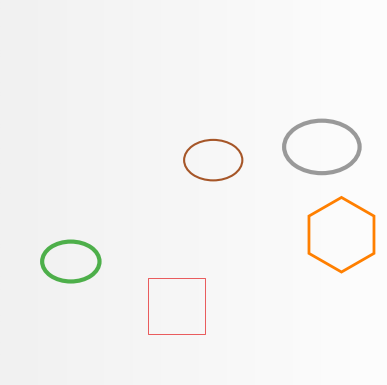[{"shape": "square", "thickness": 0.5, "radius": 0.37, "center": [0.455, 0.205]}, {"shape": "oval", "thickness": 3, "radius": 0.37, "center": [0.183, 0.321]}, {"shape": "hexagon", "thickness": 2, "radius": 0.48, "center": [0.881, 0.39]}, {"shape": "oval", "thickness": 1.5, "radius": 0.38, "center": [0.55, 0.584]}, {"shape": "oval", "thickness": 3, "radius": 0.49, "center": [0.831, 0.618]}]